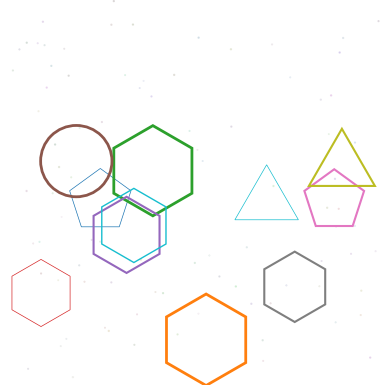[{"shape": "pentagon", "thickness": 0.5, "radius": 0.42, "center": [0.261, 0.479]}, {"shape": "hexagon", "thickness": 2, "radius": 0.59, "center": [0.535, 0.117]}, {"shape": "hexagon", "thickness": 2, "radius": 0.59, "center": [0.397, 0.557]}, {"shape": "hexagon", "thickness": 0.5, "radius": 0.44, "center": [0.107, 0.239]}, {"shape": "hexagon", "thickness": 1.5, "radius": 0.49, "center": [0.329, 0.39]}, {"shape": "circle", "thickness": 2, "radius": 0.46, "center": [0.198, 0.582]}, {"shape": "pentagon", "thickness": 1.5, "radius": 0.41, "center": [0.868, 0.479]}, {"shape": "hexagon", "thickness": 1.5, "radius": 0.46, "center": [0.766, 0.255]}, {"shape": "triangle", "thickness": 1.5, "radius": 0.49, "center": [0.888, 0.567]}, {"shape": "hexagon", "thickness": 1, "radius": 0.48, "center": [0.348, 0.414]}, {"shape": "triangle", "thickness": 0.5, "radius": 0.48, "center": [0.693, 0.477]}]